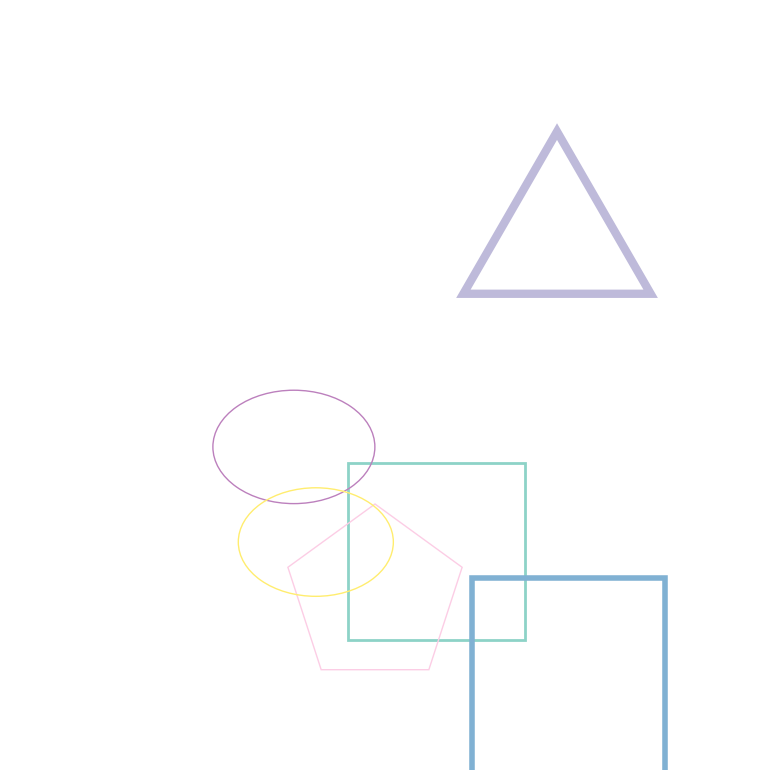[{"shape": "square", "thickness": 1, "radius": 0.57, "center": [0.567, 0.283]}, {"shape": "triangle", "thickness": 3, "radius": 0.7, "center": [0.723, 0.689]}, {"shape": "square", "thickness": 2, "radius": 0.63, "center": [0.738, 0.124]}, {"shape": "pentagon", "thickness": 0.5, "radius": 0.59, "center": [0.487, 0.226]}, {"shape": "oval", "thickness": 0.5, "radius": 0.53, "center": [0.382, 0.42]}, {"shape": "oval", "thickness": 0.5, "radius": 0.5, "center": [0.41, 0.296]}]